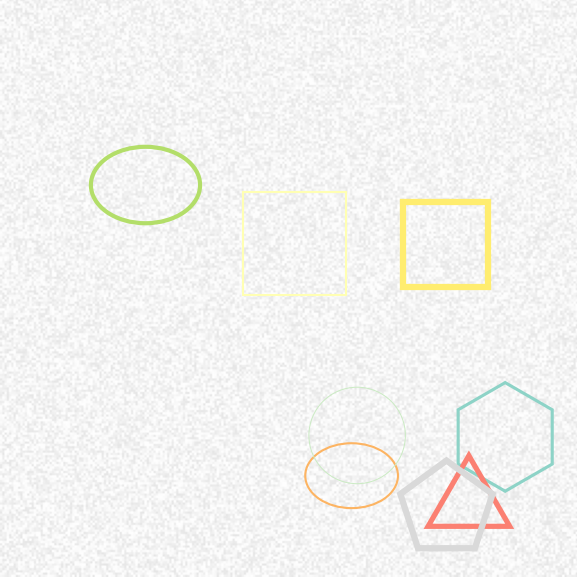[{"shape": "hexagon", "thickness": 1.5, "radius": 0.47, "center": [0.875, 0.243]}, {"shape": "square", "thickness": 1, "radius": 0.45, "center": [0.511, 0.577]}, {"shape": "triangle", "thickness": 2.5, "radius": 0.41, "center": [0.812, 0.129]}, {"shape": "oval", "thickness": 1, "radius": 0.4, "center": [0.609, 0.175]}, {"shape": "oval", "thickness": 2, "radius": 0.47, "center": [0.252, 0.679]}, {"shape": "pentagon", "thickness": 3, "radius": 0.42, "center": [0.773, 0.118]}, {"shape": "circle", "thickness": 0.5, "radius": 0.42, "center": [0.618, 0.245]}, {"shape": "square", "thickness": 3, "radius": 0.37, "center": [0.771, 0.576]}]